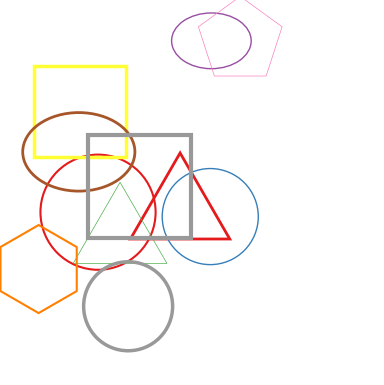[{"shape": "circle", "thickness": 1.5, "radius": 0.75, "center": [0.255, 0.449]}, {"shape": "triangle", "thickness": 2, "radius": 0.74, "center": [0.468, 0.454]}, {"shape": "circle", "thickness": 1, "radius": 0.62, "center": [0.546, 0.437]}, {"shape": "triangle", "thickness": 0.5, "radius": 0.7, "center": [0.312, 0.386]}, {"shape": "oval", "thickness": 1, "radius": 0.52, "center": [0.549, 0.894]}, {"shape": "hexagon", "thickness": 1.5, "radius": 0.57, "center": [0.1, 0.301]}, {"shape": "square", "thickness": 2.5, "radius": 0.59, "center": [0.207, 0.71]}, {"shape": "oval", "thickness": 2, "radius": 0.73, "center": [0.205, 0.606]}, {"shape": "pentagon", "thickness": 0.5, "radius": 0.57, "center": [0.624, 0.895]}, {"shape": "circle", "thickness": 2.5, "radius": 0.58, "center": [0.333, 0.205]}, {"shape": "square", "thickness": 3, "radius": 0.67, "center": [0.363, 0.515]}]